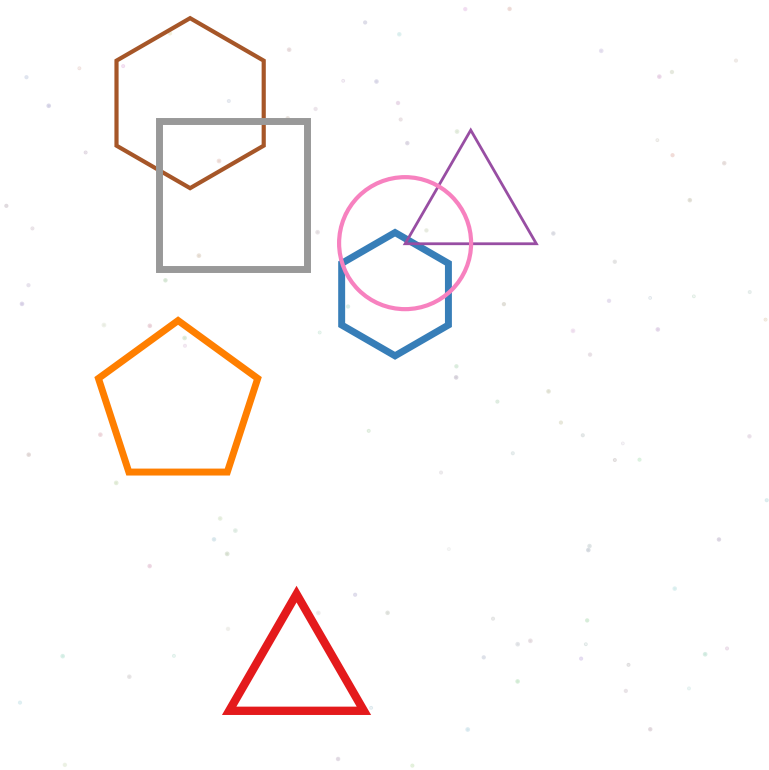[{"shape": "triangle", "thickness": 3, "radius": 0.51, "center": [0.385, 0.127]}, {"shape": "hexagon", "thickness": 2.5, "radius": 0.4, "center": [0.513, 0.618]}, {"shape": "triangle", "thickness": 1, "radius": 0.49, "center": [0.611, 0.733]}, {"shape": "pentagon", "thickness": 2.5, "radius": 0.54, "center": [0.231, 0.475]}, {"shape": "hexagon", "thickness": 1.5, "radius": 0.55, "center": [0.247, 0.866]}, {"shape": "circle", "thickness": 1.5, "radius": 0.43, "center": [0.526, 0.684]}, {"shape": "square", "thickness": 2.5, "radius": 0.48, "center": [0.303, 0.746]}]